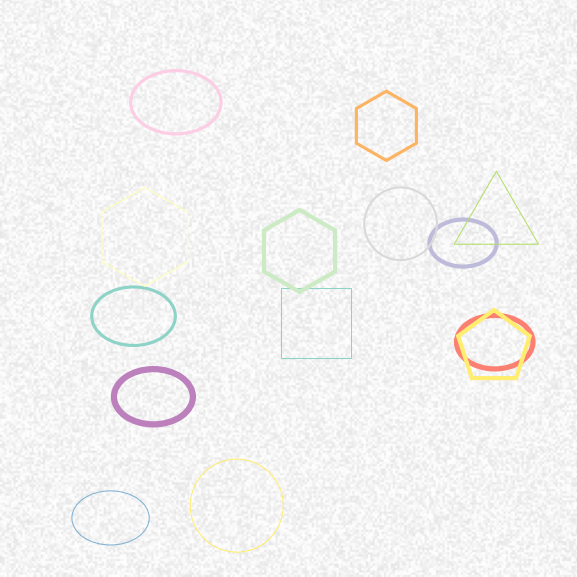[{"shape": "square", "thickness": 0.5, "radius": 0.3, "center": [0.547, 0.44]}, {"shape": "oval", "thickness": 1.5, "radius": 0.36, "center": [0.231, 0.452]}, {"shape": "hexagon", "thickness": 0.5, "radius": 0.43, "center": [0.251, 0.589]}, {"shape": "oval", "thickness": 2, "radius": 0.29, "center": [0.802, 0.578]}, {"shape": "oval", "thickness": 2.5, "radius": 0.33, "center": [0.857, 0.407]}, {"shape": "oval", "thickness": 0.5, "radius": 0.33, "center": [0.191, 0.102]}, {"shape": "hexagon", "thickness": 1.5, "radius": 0.3, "center": [0.669, 0.781]}, {"shape": "triangle", "thickness": 0.5, "radius": 0.42, "center": [0.859, 0.618]}, {"shape": "oval", "thickness": 1.5, "radius": 0.39, "center": [0.305, 0.822]}, {"shape": "circle", "thickness": 1, "radius": 0.31, "center": [0.694, 0.612]}, {"shape": "oval", "thickness": 3, "radius": 0.34, "center": [0.266, 0.312]}, {"shape": "hexagon", "thickness": 2, "radius": 0.36, "center": [0.519, 0.565]}, {"shape": "pentagon", "thickness": 2, "radius": 0.33, "center": [0.855, 0.397]}, {"shape": "circle", "thickness": 0.5, "radius": 0.4, "center": [0.41, 0.124]}]